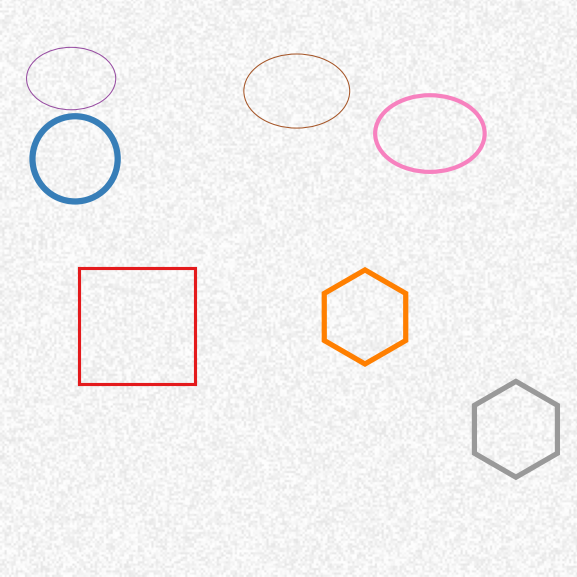[{"shape": "square", "thickness": 1.5, "radius": 0.5, "center": [0.238, 0.435]}, {"shape": "circle", "thickness": 3, "radius": 0.37, "center": [0.13, 0.724]}, {"shape": "oval", "thickness": 0.5, "radius": 0.39, "center": [0.123, 0.863]}, {"shape": "hexagon", "thickness": 2.5, "radius": 0.41, "center": [0.632, 0.45]}, {"shape": "oval", "thickness": 0.5, "radius": 0.46, "center": [0.514, 0.841]}, {"shape": "oval", "thickness": 2, "radius": 0.47, "center": [0.744, 0.768]}, {"shape": "hexagon", "thickness": 2.5, "radius": 0.41, "center": [0.893, 0.256]}]